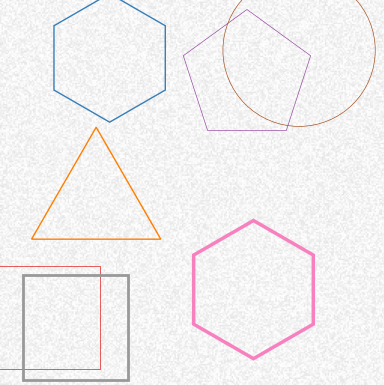[{"shape": "square", "thickness": 0.5, "radius": 0.67, "center": [0.125, 0.175]}, {"shape": "hexagon", "thickness": 1, "radius": 0.83, "center": [0.285, 0.85]}, {"shape": "pentagon", "thickness": 0.5, "radius": 0.87, "center": [0.641, 0.802]}, {"shape": "triangle", "thickness": 1, "radius": 0.97, "center": [0.25, 0.476]}, {"shape": "circle", "thickness": 0.5, "radius": 0.99, "center": [0.777, 0.869]}, {"shape": "hexagon", "thickness": 2.5, "radius": 0.9, "center": [0.658, 0.248]}, {"shape": "square", "thickness": 2, "radius": 0.68, "center": [0.196, 0.149]}]